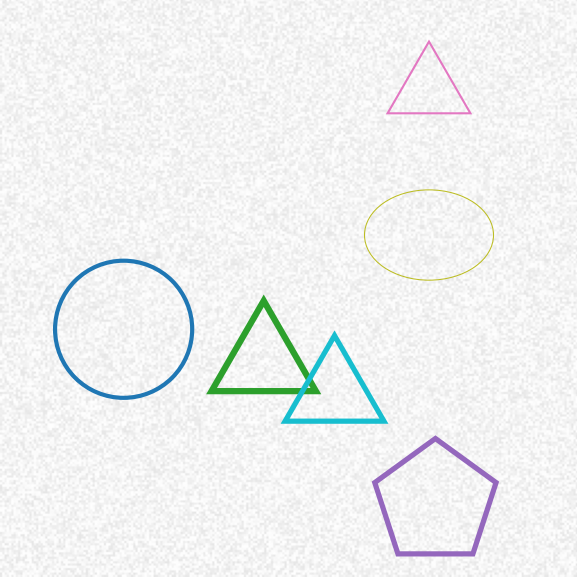[{"shape": "circle", "thickness": 2, "radius": 0.59, "center": [0.214, 0.429]}, {"shape": "triangle", "thickness": 3, "radius": 0.52, "center": [0.457, 0.374]}, {"shape": "pentagon", "thickness": 2.5, "radius": 0.55, "center": [0.754, 0.129]}, {"shape": "triangle", "thickness": 1, "radius": 0.41, "center": [0.743, 0.844]}, {"shape": "oval", "thickness": 0.5, "radius": 0.56, "center": [0.743, 0.592]}, {"shape": "triangle", "thickness": 2.5, "radius": 0.49, "center": [0.579, 0.319]}]